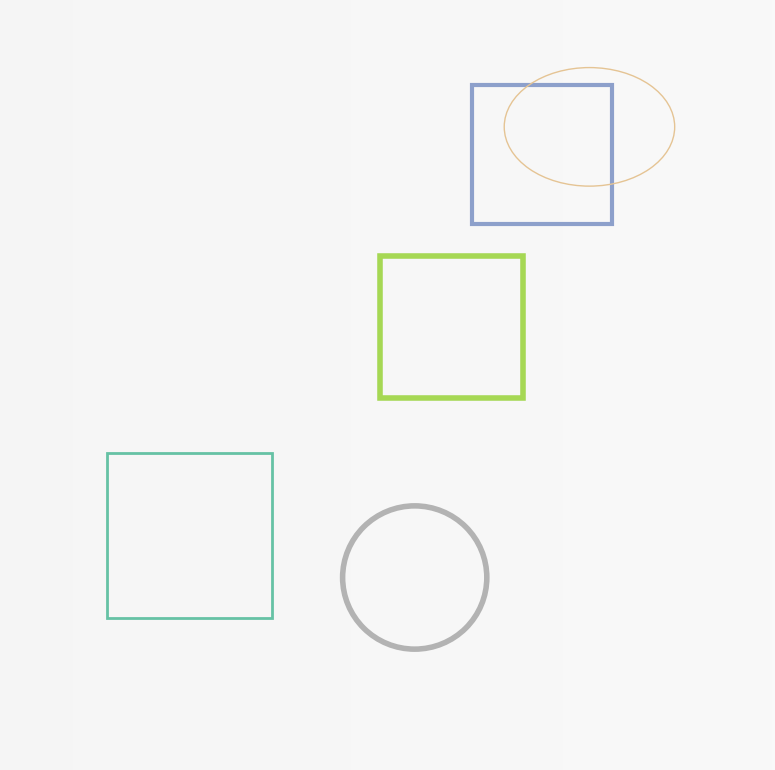[{"shape": "square", "thickness": 1, "radius": 0.53, "center": [0.245, 0.304]}, {"shape": "square", "thickness": 1.5, "radius": 0.45, "center": [0.699, 0.799]}, {"shape": "square", "thickness": 2, "radius": 0.46, "center": [0.582, 0.575]}, {"shape": "oval", "thickness": 0.5, "radius": 0.55, "center": [0.761, 0.835]}, {"shape": "circle", "thickness": 2, "radius": 0.47, "center": [0.535, 0.25]}]